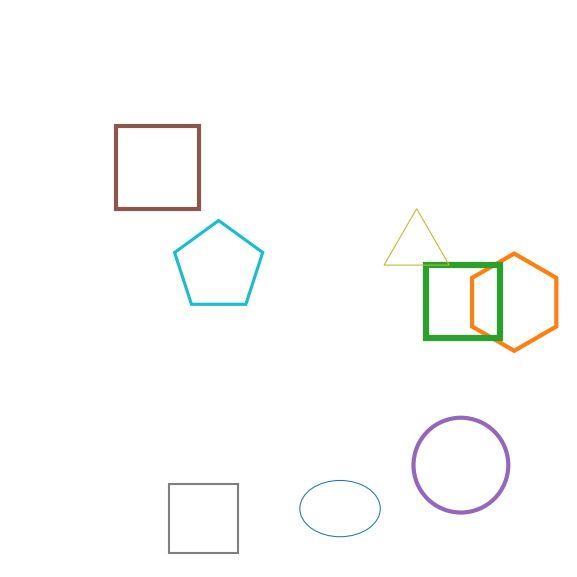[{"shape": "oval", "thickness": 0.5, "radius": 0.35, "center": [0.589, 0.118]}, {"shape": "hexagon", "thickness": 2, "radius": 0.42, "center": [0.89, 0.476]}, {"shape": "square", "thickness": 3, "radius": 0.32, "center": [0.802, 0.477]}, {"shape": "circle", "thickness": 2, "radius": 0.41, "center": [0.798, 0.194]}, {"shape": "square", "thickness": 2, "radius": 0.36, "center": [0.273, 0.709]}, {"shape": "square", "thickness": 1, "radius": 0.3, "center": [0.352, 0.101]}, {"shape": "triangle", "thickness": 0.5, "radius": 0.33, "center": [0.721, 0.573]}, {"shape": "pentagon", "thickness": 1.5, "radius": 0.4, "center": [0.379, 0.537]}]